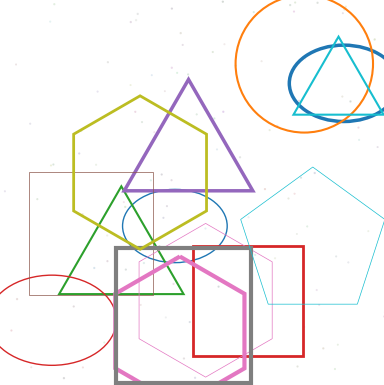[{"shape": "oval", "thickness": 1, "radius": 0.68, "center": [0.454, 0.413]}, {"shape": "oval", "thickness": 2.5, "radius": 0.71, "center": [0.893, 0.784]}, {"shape": "circle", "thickness": 1.5, "radius": 0.89, "center": [0.79, 0.834]}, {"shape": "triangle", "thickness": 1.5, "radius": 0.93, "center": [0.315, 0.329]}, {"shape": "square", "thickness": 2, "radius": 0.71, "center": [0.645, 0.218]}, {"shape": "oval", "thickness": 1, "radius": 0.84, "center": [0.135, 0.168]}, {"shape": "triangle", "thickness": 2.5, "radius": 0.96, "center": [0.49, 0.601]}, {"shape": "square", "thickness": 0.5, "radius": 0.8, "center": [0.236, 0.394]}, {"shape": "hexagon", "thickness": 3, "radius": 0.97, "center": [0.467, 0.14]}, {"shape": "hexagon", "thickness": 0.5, "radius": 1.0, "center": [0.534, 0.22]}, {"shape": "square", "thickness": 3, "radius": 0.88, "center": [0.476, 0.181]}, {"shape": "hexagon", "thickness": 2, "radius": 1.0, "center": [0.364, 0.552]}, {"shape": "triangle", "thickness": 1.5, "radius": 0.68, "center": [0.879, 0.77]}, {"shape": "pentagon", "thickness": 0.5, "radius": 0.98, "center": [0.812, 0.369]}]